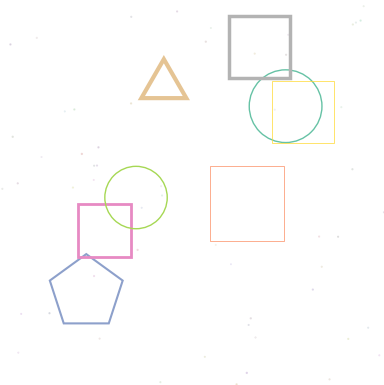[{"shape": "circle", "thickness": 1, "radius": 0.47, "center": [0.742, 0.724]}, {"shape": "square", "thickness": 0.5, "radius": 0.48, "center": [0.642, 0.471]}, {"shape": "pentagon", "thickness": 1.5, "radius": 0.5, "center": [0.224, 0.241]}, {"shape": "square", "thickness": 2, "radius": 0.34, "center": [0.271, 0.401]}, {"shape": "circle", "thickness": 1, "radius": 0.41, "center": [0.353, 0.487]}, {"shape": "square", "thickness": 0.5, "radius": 0.4, "center": [0.787, 0.708]}, {"shape": "triangle", "thickness": 3, "radius": 0.34, "center": [0.426, 0.779]}, {"shape": "square", "thickness": 2.5, "radius": 0.4, "center": [0.674, 0.878]}]